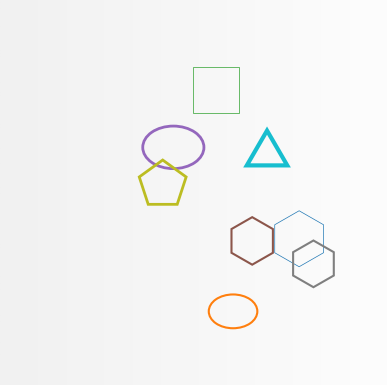[{"shape": "hexagon", "thickness": 0.5, "radius": 0.36, "center": [0.772, 0.38]}, {"shape": "oval", "thickness": 1.5, "radius": 0.31, "center": [0.601, 0.191]}, {"shape": "square", "thickness": 0.5, "radius": 0.29, "center": [0.558, 0.766]}, {"shape": "oval", "thickness": 2, "radius": 0.39, "center": [0.447, 0.617]}, {"shape": "hexagon", "thickness": 1.5, "radius": 0.31, "center": [0.651, 0.374]}, {"shape": "hexagon", "thickness": 1.5, "radius": 0.3, "center": [0.809, 0.315]}, {"shape": "pentagon", "thickness": 2, "radius": 0.32, "center": [0.42, 0.521]}, {"shape": "triangle", "thickness": 3, "radius": 0.3, "center": [0.689, 0.601]}]